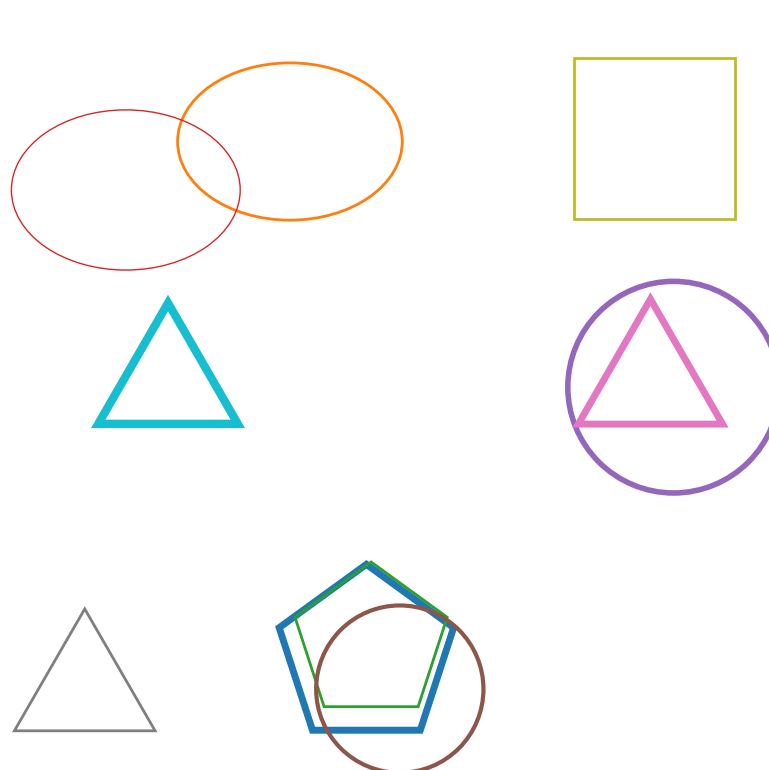[{"shape": "pentagon", "thickness": 2.5, "radius": 0.6, "center": [0.476, 0.148]}, {"shape": "oval", "thickness": 1, "radius": 0.73, "center": [0.377, 0.816]}, {"shape": "pentagon", "thickness": 1, "radius": 0.52, "center": [0.482, 0.166]}, {"shape": "oval", "thickness": 0.5, "radius": 0.74, "center": [0.163, 0.753]}, {"shape": "circle", "thickness": 2, "radius": 0.69, "center": [0.875, 0.497]}, {"shape": "circle", "thickness": 1.5, "radius": 0.54, "center": [0.519, 0.105]}, {"shape": "triangle", "thickness": 2.5, "radius": 0.54, "center": [0.845, 0.503]}, {"shape": "triangle", "thickness": 1, "radius": 0.53, "center": [0.11, 0.104]}, {"shape": "square", "thickness": 1, "radius": 0.52, "center": [0.85, 0.82]}, {"shape": "triangle", "thickness": 3, "radius": 0.52, "center": [0.218, 0.502]}]